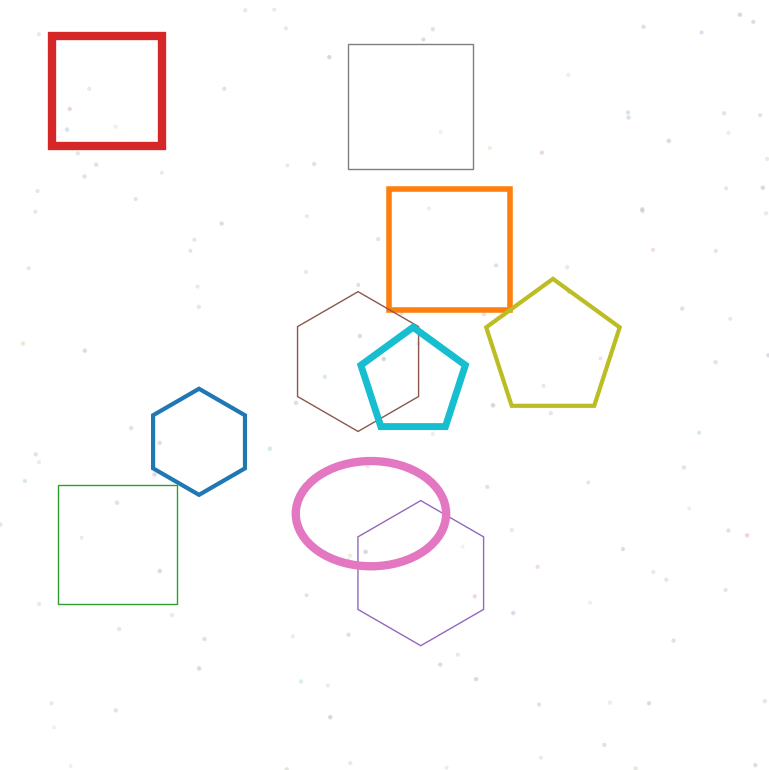[{"shape": "hexagon", "thickness": 1.5, "radius": 0.34, "center": [0.258, 0.426]}, {"shape": "square", "thickness": 2, "radius": 0.39, "center": [0.583, 0.676]}, {"shape": "square", "thickness": 0.5, "radius": 0.39, "center": [0.153, 0.293]}, {"shape": "square", "thickness": 3, "radius": 0.36, "center": [0.139, 0.882]}, {"shape": "hexagon", "thickness": 0.5, "radius": 0.47, "center": [0.546, 0.256]}, {"shape": "hexagon", "thickness": 0.5, "radius": 0.45, "center": [0.465, 0.53]}, {"shape": "oval", "thickness": 3, "radius": 0.49, "center": [0.482, 0.333]}, {"shape": "square", "thickness": 0.5, "radius": 0.41, "center": [0.533, 0.861]}, {"shape": "pentagon", "thickness": 1.5, "radius": 0.46, "center": [0.718, 0.547]}, {"shape": "pentagon", "thickness": 2.5, "radius": 0.36, "center": [0.537, 0.504]}]